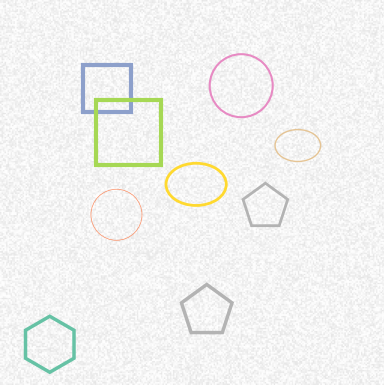[{"shape": "hexagon", "thickness": 2.5, "radius": 0.36, "center": [0.129, 0.106]}, {"shape": "circle", "thickness": 0.5, "radius": 0.33, "center": [0.302, 0.442]}, {"shape": "square", "thickness": 3, "radius": 0.31, "center": [0.278, 0.77]}, {"shape": "circle", "thickness": 1.5, "radius": 0.41, "center": [0.627, 0.777]}, {"shape": "square", "thickness": 3, "radius": 0.42, "center": [0.333, 0.655]}, {"shape": "oval", "thickness": 2, "radius": 0.39, "center": [0.509, 0.521]}, {"shape": "oval", "thickness": 1, "radius": 0.3, "center": [0.774, 0.622]}, {"shape": "pentagon", "thickness": 2, "radius": 0.31, "center": [0.689, 0.463]}, {"shape": "pentagon", "thickness": 2.5, "radius": 0.35, "center": [0.537, 0.192]}]